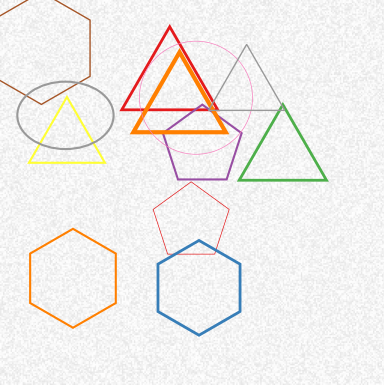[{"shape": "pentagon", "thickness": 0.5, "radius": 0.52, "center": [0.497, 0.424]}, {"shape": "triangle", "thickness": 2, "radius": 0.72, "center": [0.441, 0.787]}, {"shape": "hexagon", "thickness": 2, "radius": 0.62, "center": [0.517, 0.252]}, {"shape": "triangle", "thickness": 2, "radius": 0.65, "center": [0.735, 0.597]}, {"shape": "pentagon", "thickness": 1.5, "radius": 0.54, "center": [0.525, 0.621]}, {"shape": "hexagon", "thickness": 1.5, "radius": 0.64, "center": [0.19, 0.277]}, {"shape": "triangle", "thickness": 3, "radius": 0.69, "center": [0.466, 0.726]}, {"shape": "triangle", "thickness": 1.5, "radius": 0.57, "center": [0.174, 0.634]}, {"shape": "hexagon", "thickness": 1, "radius": 0.73, "center": [0.107, 0.875]}, {"shape": "circle", "thickness": 0.5, "radius": 0.73, "center": [0.509, 0.746]}, {"shape": "triangle", "thickness": 1, "radius": 0.57, "center": [0.641, 0.77]}, {"shape": "oval", "thickness": 1.5, "radius": 0.63, "center": [0.17, 0.7]}]